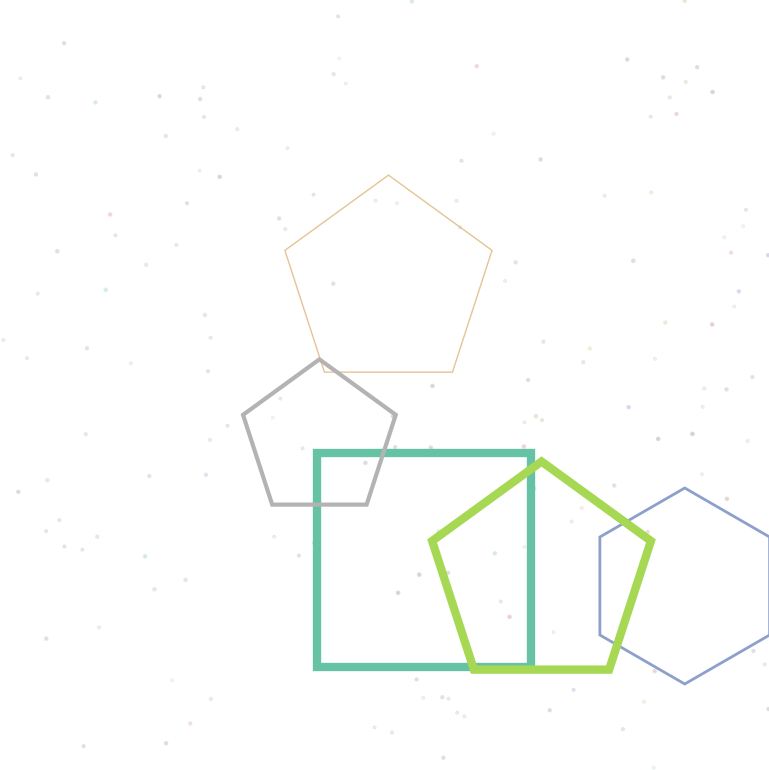[{"shape": "square", "thickness": 3, "radius": 0.7, "center": [0.55, 0.272]}, {"shape": "hexagon", "thickness": 1, "radius": 0.64, "center": [0.889, 0.239]}, {"shape": "pentagon", "thickness": 3, "radius": 0.75, "center": [0.703, 0.251]}, {"shape": "pentagon", "thickness": 0.5, "radius": 0.71, "center": [0.504, 0.631]}, {"shape": "pentagon", "thickness": 1.5, "radius": 0.52, "center": [0.415, 0.429]}]